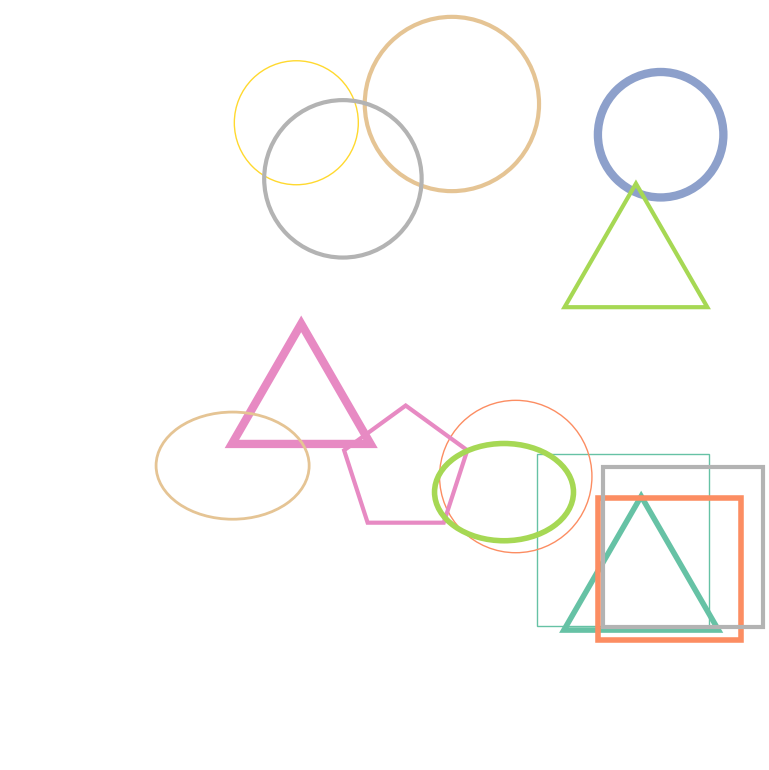[{"shape": "square", "thickness": 0.5, "radius": 0.56, "center": [0.809, 0.298]}, {"shape": "triangle", "thickness": 2, "radius": 0.58, "center": [0.833, 0.24]}, {"shape": "square", "thickness": 2, "radius": 0.46, "center": [0.87, 0.261]}, {"shape": "circle", "thickness": 0.5, "radius": 0.49, "center": [0.67, 0.381]}, {"shape": "circle", "thickness": 3, "radius": 0.41, "center": [0.858, 0.825]}, {"shape": "pentagon", "thickness": 1.5, "radius": 0.42, "center": [0.527, 0.389]}, {"shape": "triangle", "thickness": 3, "radius": 0.52, "center": [0.391, 0.475]}, {"shape": "oval", "thickness": 2, "radius": 0.45, "center": [0.655, 0.361]}, {"shape": "triangle", "thickness": 1.5, "radius": 0.54, "center": [0.826, 0.655]}, {"shape": "circle", "thickness": 0.5, "radius": 0.4, "center": [0.385, 0.841]}, {"shape": "circle", "thickness": 1.5, "radius": 0.57, "center": [0.587, 0.865]}, {"shape": "oval", "thickness": 1, "radius": 0.5, "center": [0.302, 0.395]}, {"shape": "square", "thickness": 1.5, "radius": 0.52, "center": [0.887, 0.29]}, {"shape": "circle", "thickness": 1.5, "radius": 0.51, "center": [0.445, 0.768]}]